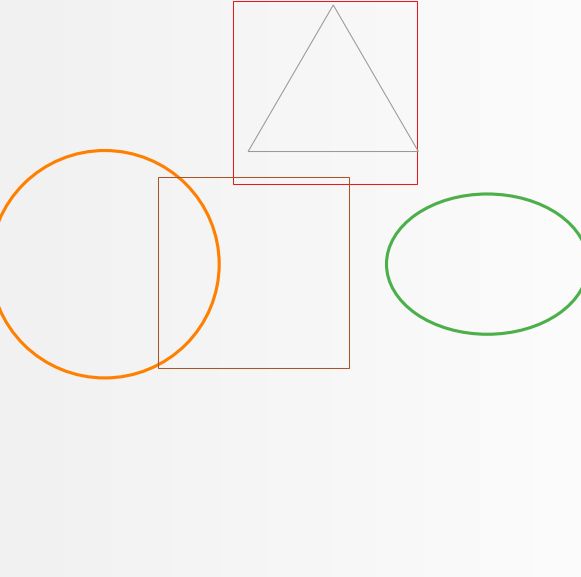[{"shape": "square", "thickness": 0.5, "radius": 0.79, "center": [0.56, 0.839]}, {"shape": "oval", "thickness": 1.5, "radius": 0.87, "center": [0.838, 0.542]}, {"shape": "circle", "thickness": 1.5, "radius": 0.98, "center": [0.18, 0.542]}, {"shape": "square", "thickness": 0.5, "radius": 0.82, "center": [0.436, 0.527]}, {"shape": "triangle", "thickness": 0.5, "radius": 0.85, "center": [0.573, 0.821]}]